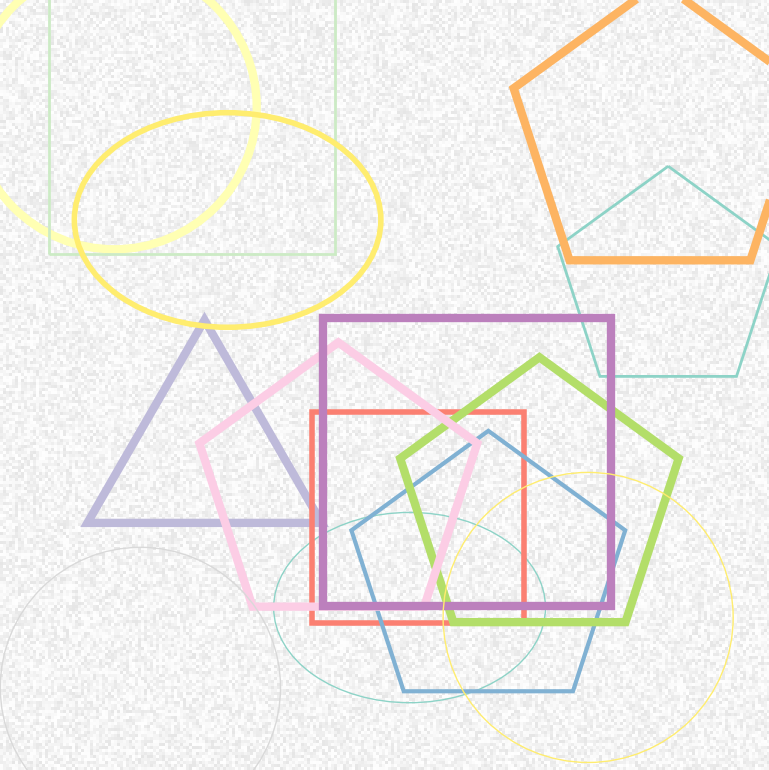[{"shape": "oval", "thickness": 0.5, "radius": 0.88, "center": [0.532, 0.211]}, {"shape": "pentagon", "thickness": 1, "radius": 0.75, "center": [0.868, 0.633]}, {"shape": "circle", "thickness": 3, "radius": 0.92, "center": [0.148, 0.861]}, {"shape": "triangle", "thickness": 3, "radius": 0.88, "center": [0.266, 0.409]}, {"shape": "square", "thickness": 2, "radius": 0.69, "center": [0.543, 0.328]}, {"shape": "pentagon", "thickness": 1.5, "radius": 0.93, "center": [0.634, 0.253]}, {"shape": "pentagon", "thickness": 3, "radius": 1.0, "center": [0.857, 0.824]}, {"shape": "pentagon", "thickness": 3, "radius": 0.95, "center": [0.701, 0.346]}, {"shape": "pentagon", "thickness": 3, "radius": 0.95, "center": [0.439, 0.366]}, {"shape": "circle", "thickness": 0.5, "radius": 0.91, "center": [0.182, 0.107]}, {"shape": "square", "thickness": 3, "radius": 0.93, "center": [0.606, 0.4]}, {"shape": "square", "thickness": 1, "radius": 0.93, "center": [0.25, 0.856]}, {"shape": "oval", "thickness": 2, "radius": 1.0, "center": [0.296, 0.714]}, {"shape": "circle", "thickness": 0.5, "radius": 0.94, "center": [0.764, 0.198]}]